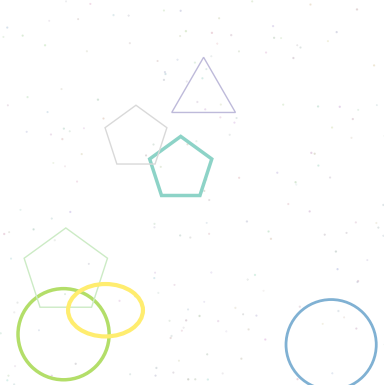[{"shape": "pentagon", "thickness": 2.5, "radius": 0.42, "center": [0.469, 0.561]}, {"shape": "triangle", "thickness": 1, "radius": 0.48, "center": [0.529, 0.756]}, {"shape": "circle", "thickness": 2, "radius": 0.59, "center": [0.86, 0.105]}, {"shape": "circle", "thickness": 2.5, "radius": 0.59, "center": [0.165, 0.132]}, {"shape": "pentagon", "thickness": 1, "radius": 0.42, "center": [0.353, 0.642]}, {"shape": "pentagon", "thickness": 1, "radius": 0.57, "center": [0.171, 0.294]}, {"shape": "oval", "thickness": 3, "radius": 0.49, "center": [0.274, 0.194]}]